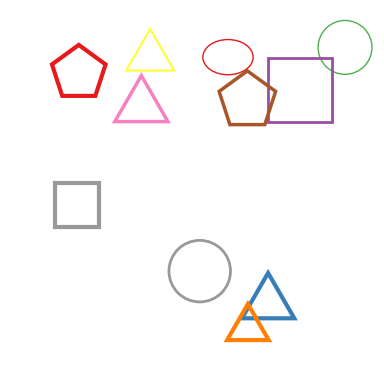[{"shape": "pentagon", "thickness": 3, "radius": 0.37, "center": [0.205, 0.81]}, {"shape": "oval", "thickness": 1, "radius": 0.33, "center": [0.592, 0.852]}, {"shape": "triangle", "thickness": 3, "radius": 0.39, "center": [0.696, 0.212]}, {"shape": "circle", "thickness": 1, "radius": 0.35, "center": [0.896, 0.877]}, {"shape": "square", "thickness": 2, "radius": 0.41, "center": [0.78, 0.766]}, {"shape": "triangle", "thickness": 3, "radius": 0.31, "center": [0.644, 0.148]}, {"shape": "triangle", "thickness": 1.5, "radius": 0.36, "center": [0.39, 0.853]}, {"shape": "pentagon", "thickness": 2.5, "radius": 0.39, "center": [0.643, 0.739]}, {"shape": "triangle", "thickness": 2.5, "radius": 0.4, "center": [0.367, 0.724]}, {"shape": "circle", "thickness": 2, "radius": 0.4, "center": [0.519, 0.296]}, {"shape": "square", "thickness": 3, "radius": 0.29, "center": [0.2, 0.468]}]